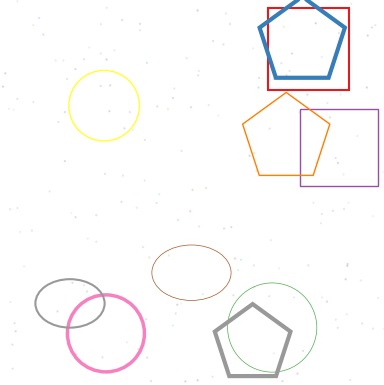[{"shape": "square", "thickness": 1.5, "radius": 0.53, "center": [0.801, 0.873]}, {"shape": "pentagon", "thickness": 3, "radius": 0.58, "center": [0.785, 0.892]}, {"shape": "circle", "thickness": 0.5, "radius": 0.58, "center": [0.707, 0.149]}, {"shape": "square", "thickness": 1, "radius": 0.5, "center": [0.881, 0.617]}, {"shape": "pentagon", "thickness": 1, "radius": 0.6, "center": [0.743, 0.641]}, {"shape": "circle", "thickness": 1, "radius": 0.46, "center": [0.271, 0.725]}, {"shape": "oval", "thickness": 0.5, "radius": 0.51, "center": [0.497, 0.292]}, {"shape": "circle", "thickness": 2.5, "radius": 0.5, "center": [0.275, 0.134]}, {"shape": "pentagon", "thickness": 3, "radius": 0.52, "center": [0.656, 0.107]}, {"shape": "oval", "thickness": 1.5, "radius": 0.45, "center": [0.182, 0.212]}]